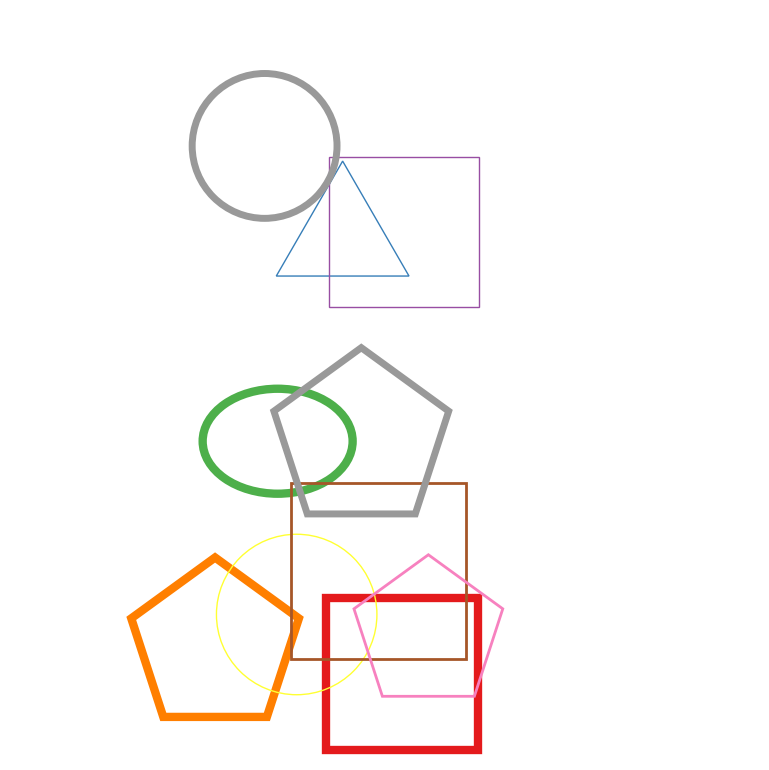[{"shape": "square", "thickness": 3, "radius": 0.49, "center": [0.523, 0.125]}, {"shape": "triangle", "thickness": 0.5, "radius": 0.5, "center": [0.445, 0.691]}, {"shape": "oval", "thickness": 3, "radius": 0.49, "center": [0.361, 0.427]}, {"shape": "square", "thickness": 0.5, "radius": 0.49, "center": [0.524, 0.698]}, {"shape": "pentagon", "thickness": 3, "radius": 0.57, "center": [0.279, 0.162]}, {"shape": "circle", "thickness": 0.5, "radius": 0.52, "center": [0.385, 0.202]}, {"shape": "square", "thickness": 1, "radius": 0.57, "center": [0.491, 0.259]}, {"shape": "pentagon", "thickness": 1, "radius": 0.51, "center": [0.556, 0.178]}, {"shape": "circle", "thickness": 2.5, "radius": 0.47, "center": [0.344, 0.81]}, {"shape": "pentagon", "thickness": 2.5, "radius": 0.6, "center": [0.469, 0.429]}]